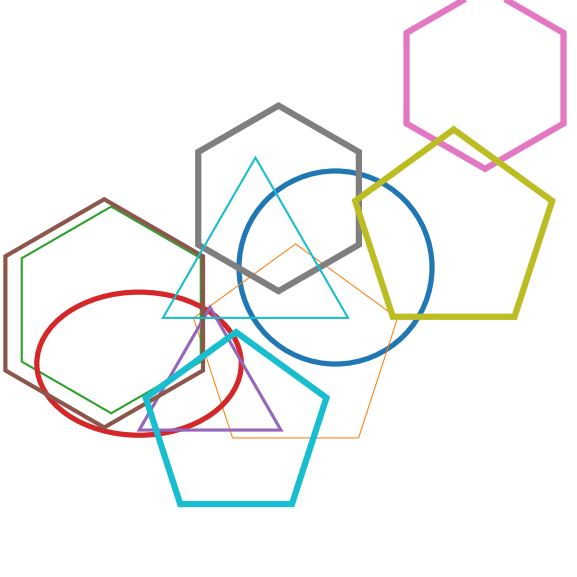[{"shape": "circle", "thickness": 2.5, "radius": 0.84, "center": [0.581, 0.536]}, {"shape": "pentagon", "thickness": 0.5, "radius": 0.93, "center": [0.512, 0.391]}, {"shape": "hexagon", "thickness": 1, "radius": 0.89, "center": [0.193, 0.462]}, {"shape": "oval", "thickness": 2.5, "radius": 0.89, "center": [0.241, 0.369]}, {"shape": "triangle", "thickness": 1.5, "radius": 0.71, "center": [0.364, 0.325]}, {"shape": "hexagon", "thickness": 2, "radius": 0.99, "center": [0.18, 0.457]}, {"shape": "hexagon", "thickness": 3, "radius": 0.78, "center": [0.84, 0.864]}, {"shape": "hexagon", "thickness": 3, "radius": 0.8, "center": [0.482, 0.656]}, {"shape": "pentagon", "thickness": 3, "radius": 0.9, "center": [0.786, 0.596]}, {"shape": "pentagon", "thickness": 3, "radius": 0.82, "center": [0.409, 0.259]}, {"shape": "triangle", "thickness": 1, "radius": 0.93, "center": [0.442, 0.541]}]